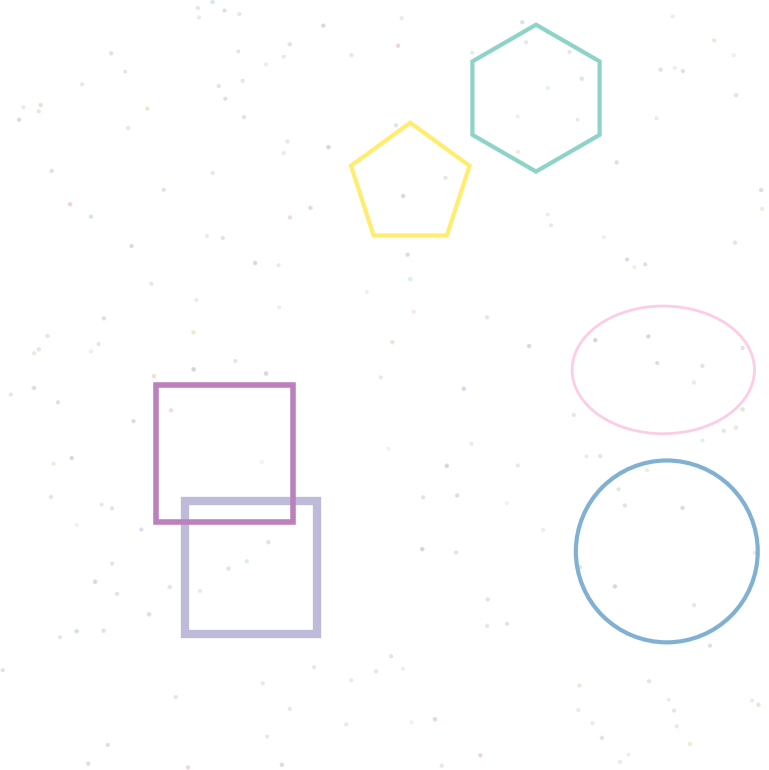[{"shape": "hexagon", "thickness": 1.5, "radius": 0.48, "center": [0.696, 0.873]}, {"shape": "square", "thickness": 3, "radius": 0.43, "center": [0.326, 0.263]}, {"shape": "circle", "thickness": 1.5, "radius": 0.59, "center": [0.866, 0.284]}, {"shape": "oval", "thickness": 1, "radius": 0.59, "center": [0.861, 0.52]}, {"shape": "square", "thickness": 2, "radius": 0.44, "center": [0.291, 0.411]}, {"shape": "pentagon", "thickness": 1.5, "radius": 0.4, "center": [0.533, 0.76]}]